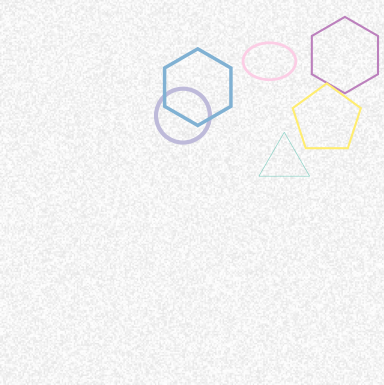[{"shape": "triangle", "thickness": 0.5, "radius": 0.38, "center": [0.738, 0.58]}, {"shape": "circle", "thickness": 3, "radius": 0.35, "center": [0.475, 0.7]}, {"shape": "hexagon", "thickness": 2.5, "radius": 0.5, "center": [0.514, 0.774]}, {"shape": "oval", "thickness": 2, "radius": 0.34, "center": [0.7, 0.841]}, {"shape": "hexagon", "thickness": 1.5, "radius": 0.5, "center": [0.896, 0.857]}, {"shape": "pentagon", "thickness": 1.5, "radius": 0.47, "center": [0.849, 0.69]}]